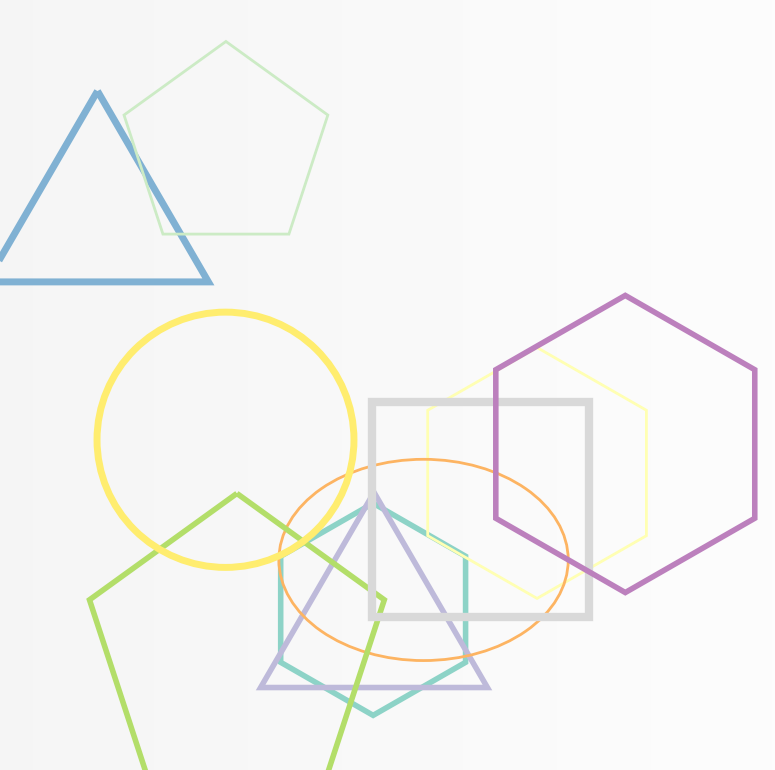[{"shape": "hexagon", "thickness": 2, "radius": 0.69, "center": [0.481, 0.209]}, {"shape": "hexagon", "thickness": 1, "radius": 0.81, "center": [0.693, 0.386]}, {"shape": "triangle", "thickness": 2, "radius": 0.84, "center": [0.483, 0.192]}, {"shape": "triangle", "thickness": 2.5, "radius": 0.83, "center": [0.126, 0.717]}, {"shape": "oval", "thickness": 1, "radius": 0.93, "center": [0.546, 0.273]}, {"shape": "pentagon", "thickness": 2, "radius": 1.0, "center": [0.306, 0.159]}, {"shape": "square", "thickness": 3, "radius": 0.7, "center": [0.62, 0.338]}, {"shape": "hexagon", "thickness": 2, "radius": 0.96, "center": [0.807, 0.423]}, {"shape": "pentagon", "thickness": 1, "radius": 0.69, "center": [0.292, 0.808]}, {"shape": "circle", "thickness": 2.5, "radius": 0.83, "center": [0.291, 0.429]}]